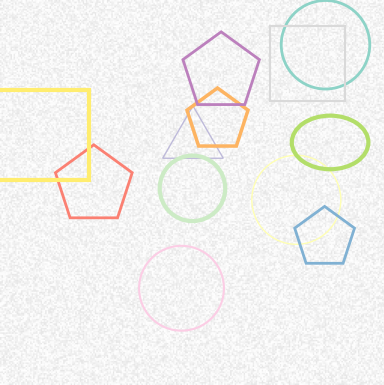[{"shape": "circle", "thickness": 2, "radius": 0.57, "center": [0.845, 0.884]}, {"shape": "circle", "thickness": 1, "radius": 0.58, "center": [0.77, 0.481]}, {"shape": "triangle", "thickness": 1, "radius": 0.45, "center": [0.501, 0.634]}, {"shape": "pentagon", "thickness": 2, "radius": 0.52, "center": [0.244, 0.519]}, {"shape": "pentagon", "thickness": 2, "radius": 0.41, "center": [0.843, 0.382]}, {"shape": "pentagon", "thickness": 2.5, "radius": 0.42, "center": [0.565, 0.688]}, {"shape": "oval", "thickness": 3, "radius": 0.5, "center": [0.857, 0.63]}, {"shape": "circle", "thickness": 1.5, "radius": 0.55, "center": [0.471, 0.251]}, {"shape": "square", "thickness": 1.5, "radius": 0.49, "center": [0.799, 0.835]}, {"shape": "pentagon", "thickness": 2, "radius": 0.52, "center": [0.574, 0.813]}, {"shape": "circle", "thickness": 3, "radius": 0.43, "center": [0.5, 0.511]}, {"shape": "square", "thickness": 3, "radius": 0.59, "center": [0.114, 0.649]}]